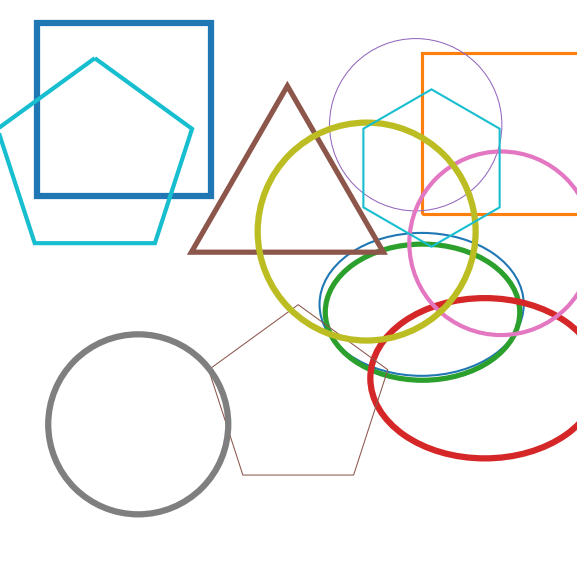[{"shape": "oval", "thickness": 1, "radius": 0.88, "center": [0.73, 0.472]}, {"shape": "square", "thickness": 3, "radius": 0.75, "center": [0.214, 0.809]}, {"shape": "square", "thickness": 1.5, "radius": 0.7, "center": [0.871, 0.768]}, {"shape": "oval", "thickness": 2.5, "radius": 0.84, "center": [0.732, 0.459]}, {"shape": "oval", "thickness": 3, "radius": 0.99, "center": [0.839, 0.344]}, {"shape": "circle", "thickness": 0.5, "radius": 0.75, "center": [0.72, 0.783]}, {"shape": "triangle", "thickness": 2.5, "radius": 0.96, "center": [0.498, 0.658]}, {"shape": "pentagon", "thickness": 0.5, "radius": 0.82, "center": [0.516, 0.308]}, {"shape": "circle", "thickness": 2, "radius": 0.79, "center": [0.868, 0.578]}, {"shape": "circle", "thickness": 3, "radius": 0.78, "center": [0.239, 0.264]}, {"shape": "circle", "thickness": 3, "radius": 0.94, "center": [0.635, 0.598]}, {"shape": "hexagon", "thickness": 1, "radius": 0.68, "center": [0.747, 0.708]}, {"shape": "pentagon", "thickness": 2, "radius": 0.89, "center": [0.164, 0.721]}]